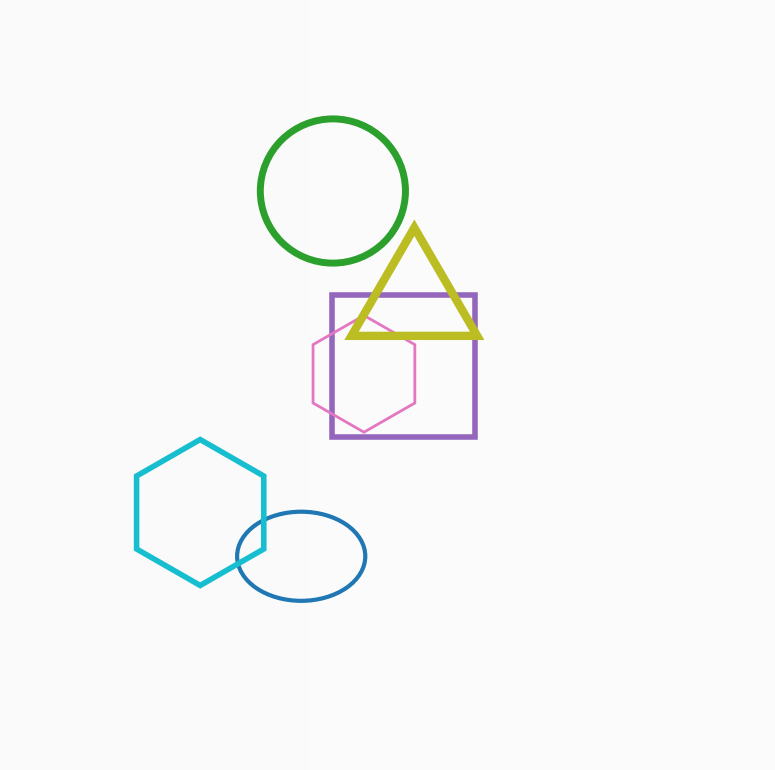[{"shape": "oval", "thickness": 1.5, "radius": 0.41, "center": [0.389, 0.278]}, {"shape": "circle", "thickness": 2.5, "radius": 0.47, "center": [0.43, 0.752]}, {"shape": "square", "thickness": 2, "radius": 0.46, "center": [0.52, 0.524]}, {"shape": "hexagon", "thickness": 1, "radius": 0.38, "center": [0.47, 0.515]}, {"shape": "triangle", "thickness": 3, "radius": 0.47, "center": [0.535, 0.611]}, {"shape": "hexagon", "thickness": 2, "radius": 0.47, "center": [0.258, 0.334]}]